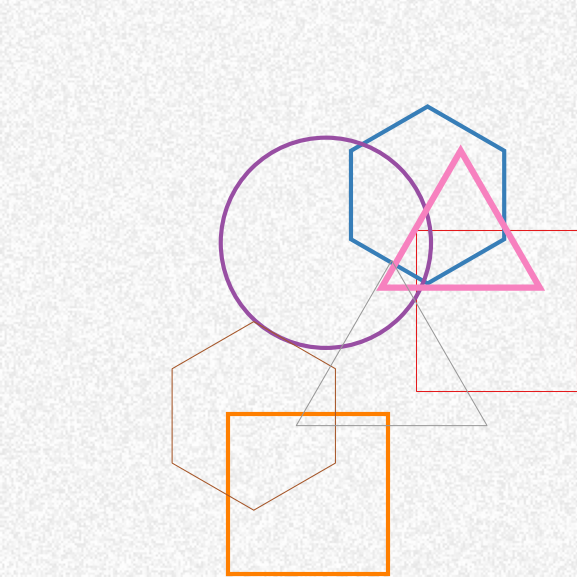[{"shape": "square", "thickness": 0.5, "radius": 0.7, "center": [0.86, 0.461]}, {"shape": "hexagon", "thickness": 2, "radius": 0.77, "center": [0.74, 0.661]}, {"shape": "circle", "thickness": 2, "radius": 0.91, "center": [0.564, 0.579]}, {"shape": "square", "thickness": 2, "radius": 0.69, "center": [0.533, 0.143]}, {"shape": "hexagon", "thickness": 0.5, "radius": 0.82, "center": [0.439, 0.279]}, {"shape": "triangle", "thickness": 3, "radius": 0.79, "center": [0.798, 0.58]}, {"shape": "triangle", "thickness": 0.5, "radius": 0.95, "center": [0.678, 0.358]}]